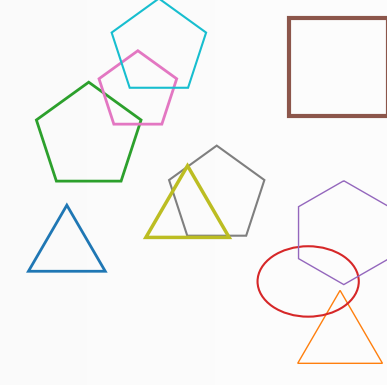[{"shape": "triangle", "thickness": 2, "radius": 0.57, "center": [0.172, 0.353]}, {"shape": "triangle", "thickness": 1, "radius": 0.63, "center": [0.878, 0.119]}, {"shape": "pentagon", "thickness": 2, "radius": 0.71, "center": [0.229, 0.644]}, {"shape": "oval", "thickness": 1.5, "radius": 0.65, "center": [0.795, 0.269]}, {"shape": "hexagon", "thickness": 1, "radius": 0.67, "center": [0.887, 0.396]}, {"shape": "square", "thickness": 3, "radius": 0.64, "center": [0.873, 0.826]}, {"shape": "pentagon", "thickness": 2, "radius": 0.53, "center": [0.356, 0.763]}, {"shape": "pentagon", "thickness": 1.5, "radius": 0.65, "center": [0.559, 0.492]}, {"shape": "triangle", "thickness": 2.5, "radius": 0.62, "center": [0.484, 0.445]}, {"shape": "pentagon", "thickness": 1.5, "radius": 0.64, "center": [0.41, 0.876]}]